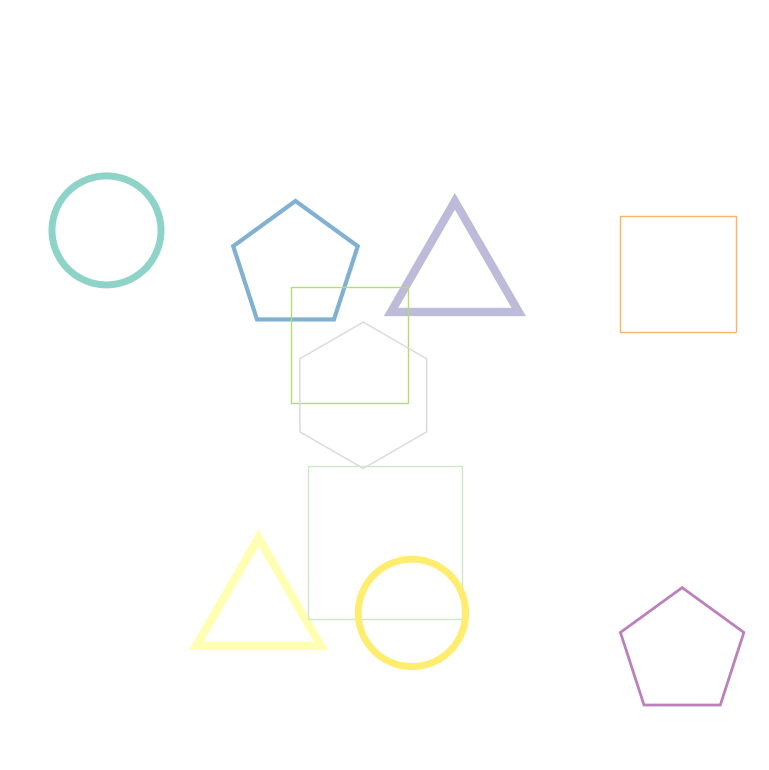[{"shape": "circle", "thickness": 2.5, "radius": 0.35, "center": [0.138, 0.701]}, {"shape": "triangle", "thickness": 3, "radius": 0.47, "center": [0.336, 0.208]}, {"shape": "triangle", "thickness": 3, "radius": 0.48, "center": [0.591, 0.643]}, {"shape": "pentagon", "thickness": 1.5, "radius": 0.43, "center": [0.384, 0.654]}, {"shape": "square", "thickness": 0.5, "radius": 0.38, "center": [0.88, 0.644]}, {"shape": "square", "thickness": 0.5, "radius": 0.38, "center": [0.454, 0.552]}, {"shape": "hexagon", "thickness": 0.5, "radius": 0.48, "center": [0.472, 0.487]}, {"shape": "pentagon", "thickness": 1, "radius": 0.42, "center": [0.886, 0.153]}, {"shape": "square", "thickness": 0.5, "radius": 0.5, "center": [0.5, 0.296]}, {"shape": "circle", "thickness": 2.5, "radius": 0.35, "center": [0.535, 0.204]}]